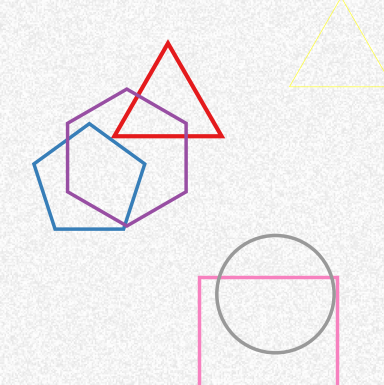[{"shape": "triangle", "thickness": 3, "radius": 0.8, "center": [0.436, 0.727]}, {"shape": "pentagon", "thickness": 2.5, "radius": 0.76, "center": [0.232, 0.527]}, {"shape": "hexagon", "thickness": 2.5, "radius": 0.89, "center": [0.329, 0.591]}, {"shape": "triangle", "thickness": 0.5, "radius": 0.78, "center": [0.886, 0.852]}, {"shape": "square", "thickness": 2.5, "radius": 0.9, "center": [0.695, 0.102]}, {"shape": "circle", "thickness": 2.5, "radius": 0.76, "center": [0.716, 0.236]}]